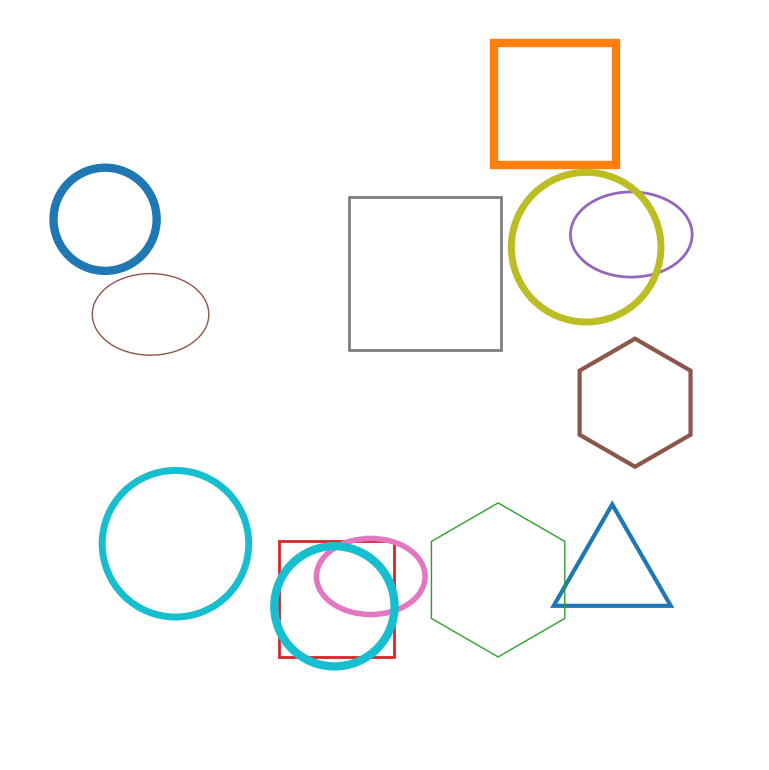[{"shape": "triangle", "thickness": 1.5, "radius": 0.44, "center": [0.795, 0.257]}, {"shape": "circle", "thickness": 3, "radius": 0.33, "center": [0.136, 0.715]}, {"shape": "square", "thickness": 3, "radius": 0.4, "center": [0.721, 0.865]}, {"shape": "hexagon", "thickness": 0.5, "radius": 0.5, "center": [0.647, 0.247]}, {"shape": "square", "thickness": 1, "radius": 0.38, "center": [0.437, 0.222]}, {"shape": "oval", "thickness": 1, "radius": 0.4, "center": [0.82, 0.695]}, {"shape": "oval", "thickness": 0.5, "radius": 0.38, "center": [0.196, 0.592]}, {"shape": "hexagon", "thickness": 1.5, "radius": 0.42, "center": [0.825, 0.477]}, {"shape": "oval", "thickness": 2, "radius": 0.35, "center": [0.482, 0.251]}, {"shape": "square", "thickness": 1, "radius": 0.5, "center": [0.552, 0.645]}, {"shape": "circle", "thickness": 2.5, "radius": 0.49, "center": [0.761, 0.679]}, {"shape": "circle", "thickness": 3, "radius": 0.39, "center": [0.434, 0.213]}, {"shape": "circle", "thickness": 2.5, "radius": 0.48, "center": [0.228, 0.294]}]